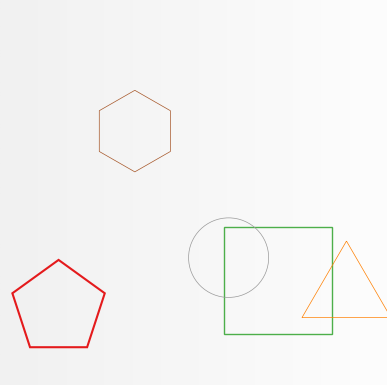[{"shape": "pentagon", "thickness": 1.5, "radius": 0.63, "center": [0.151, 0.2]}, {"shape": "square", "thickness": 1, "radius": 0.7, "center": [0.716, 0.272]}, {"shape": "triangle", "thickness": 0.5, "radius": 0.66, "center": [0.894, 0.241]}, {"shape": "hexagon", "thickness": 0.5, "radius": 0.53, "center": [0.348, 0.66]}, {"shape": "circle", "thickness": 0.5, "radius": 0.52, "center": [0.59, 0.331]}]